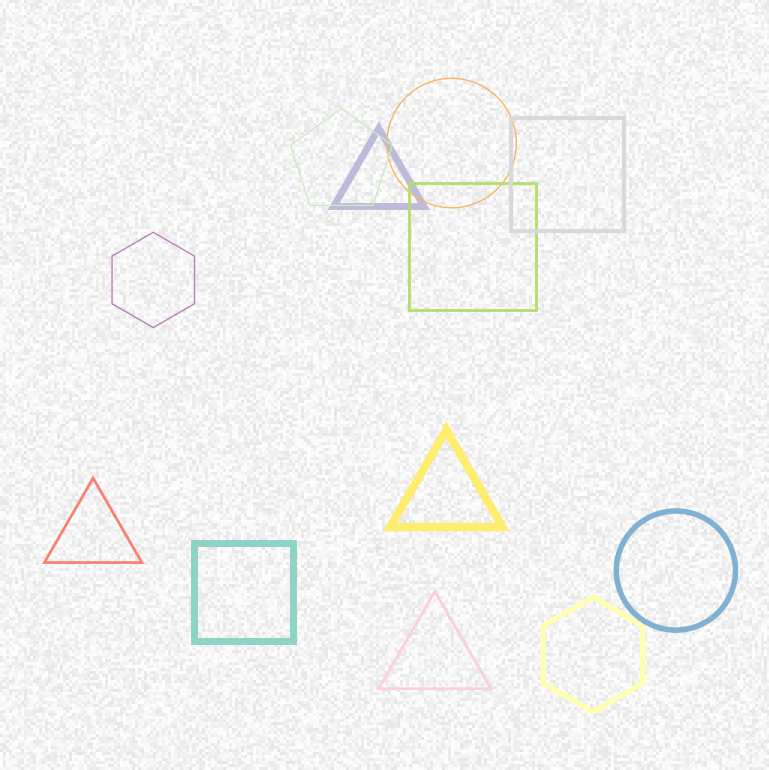[{"shape": "square", "thickness": 2.5, "radius": 0.32, "center": [0.316, 0.231]}, {"shape": "hexagon", "thickness": 2, "radius": 0.37, "center": [0.77, 0.15]}, {"shape": "triangle", "thickness": 2.5, "radius": 0.34, "center": [0.492, 0.766]}, {"shape": "triangle", "thickness": 1, "radius": 0.37, "center": [0.121, 0.306]}, {"shape": "circle", "thickness": 2, "radius": 0.39, "center": [0.878, 0.259]}, {"shape": "circle", "thickness": 0.5, "radius": 0.42, "center": [0.587, 0.814]}, {"shape": "square", "thickness": 1, "radius": 0.41, "center": [0.613, 0.68]}, {"shape": "triangle", "thickness": 1, "radius": 0.42, "center": [0.565, 0.148]}, {"shape": "square", "thickness": 1.5, "radius": 0.37, "center": [0.737, 0.773]}, {"shape": "hexagon", "thickness": 0.5, "radius": 0.31, "center": [0.199, 0.636]}, {"shape": "pentagon", "thickness": 0.5, "radius": 0.35, "center": [0.443, 0.79]}, {"shape": "triangle", "thickness": 3, "radius": 0.42, "center": [0.58, 0.358]}]